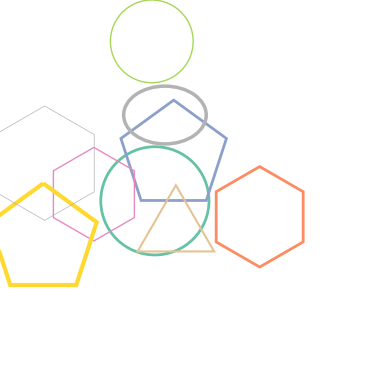[{"shape": "circle", "thickness": 2, "radius": 0.7, "center": [0.402, 0.478]}, {"shape": "hexagon", "thickness": 2, "radius": 0.65, "center": [0.674, 0.437]}, {"shape": "pentagon", "thickness": 2, "radius": 0.72, "center": [0.451, 0.596]}, {"shape": "hexagon", "thickness": 1, "radius": 0.61, "center": [0.244, 0.496]}, {"shape": "circle", "thickness": 1, "radius": 0.54, "center": [0.394, 0.893]}, {"shape": "pentagon", "thickness": 3, "radius": 0.73, "center": [0.112, 0.378]}, {"shape": "triangle", "thickness": 1.5, "radius": 0.57, "center": [0.457, 0.404]}, {"shape": "hexagon", "thickness": 0.5, "radius": 0.74, "center": [0.116, 0.576]}, {"shape": "oval", "thickness": 2.5, "radius": 0.54, "center": [0.428, 0.701]}]